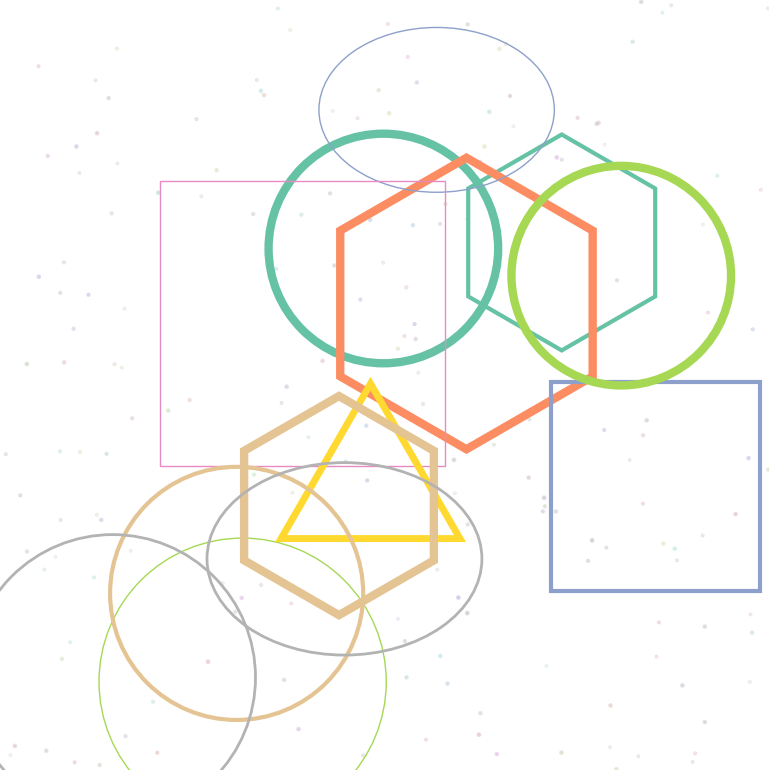[{"shape": "hexagon", "thickness": 1.5, "radius": 0.7, "center": [0.729, 0.685]}, {"shape": "circle", "thickness": 3, "radius": 0.75, "center": [0.498, 0.677]}, {"shape": "hexagon", "thickness": 3, "radius": 0.95, "center": [0.606, 0.606]}, {"shape": "oval", "thickness": 0.5, "radius": 0.76, "center": [0.567, 0.857]}, {"shape": "square", "thickness": 1.5, "radius": 0.68, "center": [0.851, 0.368]}, {"shape": "square", "thickness": 0.5, "radius": 0.93, "center": [0.393, 0.58]}, {"shape": "circle", "thickness": 0.5, "radius": 0.93, "center": [0.315, 0.115]}, {"shape": "circle", "thickness": 3, "radius": 0.71, "center": [0.807, 0.642]}, {"shape": "triangle", "thickness": 2.5, "radius": 0.67, "center": [0.481, 0.368]}, {"shape": "circle", "thickness": 1.5, "radius": 0.82, "center": [0.307, 0.229]}, {"shape": "hexagon", "thickness": 3, "radius": 0.71, "center": [0.44, 0.343]}, {"shape": "circle", "thickness": 1, "radius": 0.93, "center": [0.146, 0.12]}, {"shape": "oval", "thickness": 1, "radius": 0.89, "center": [0.447, 0.274]}]